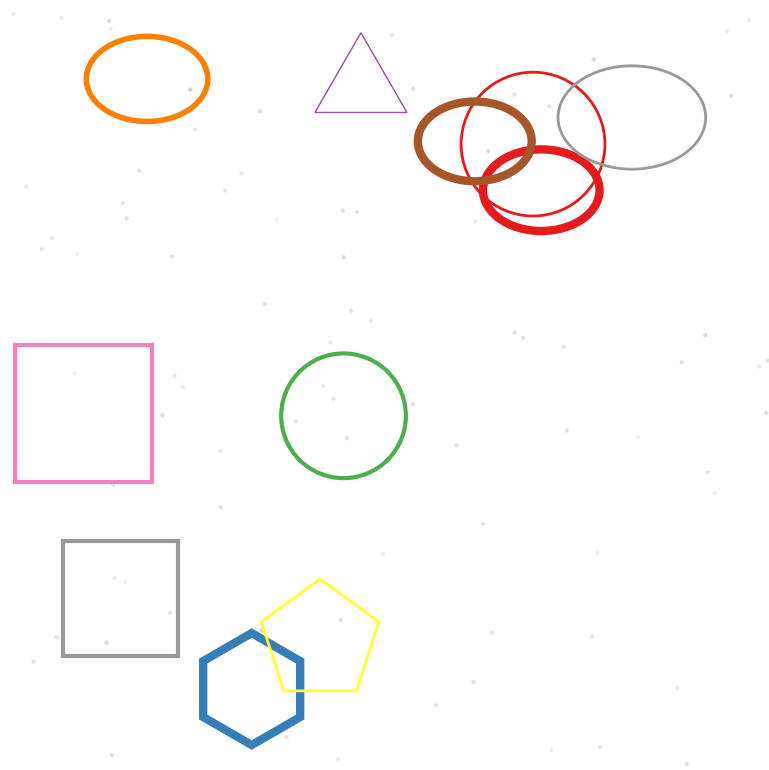[{"shape": "circle", "thickness": 1, "radius": 0.47, "center": [0.692, 0.813]}, {"shape": "oval", "thickness": 3, "radius": 0.38, "center": [0.703, 0.753]}, {"shape": "hexagon", "thickness": 3, "radius": 0.36, "center": [0.327, 0.105]}, {"shape": "circle", "thickness": 1.5, "radius": 0.4, "center": [0.446, 0.46]}, {"shape": "triangle", "thickness": 0.5, "radius": 0.35, "center": [0.469, 0.888]}, {"shape": "oval", "thickness": 2, "radius": 0.39, "center": [0.191, 0.898]}, {"shape": "pentagon", "thickness": 1, "radius": 0.4, "center": [0.416, 0.168]}, {"shape": "oval", "thickness": 3, "radius": 0.37, "center": [0.617, 0.816]}, {"shape": "square", "thickness": 1.5, "radius": 0.45, "center": [0.109, 0.463]}, {"shape": "oval", "thickness": 1, "radius": 0.48, "center": [0.821, 0.847]}, {"shape": "square", "thickness": 1.5, "radius": 0.37, "center": [0.157, 0.223]}]